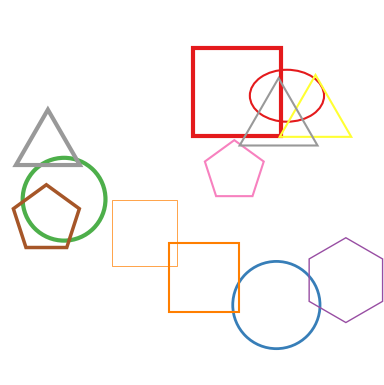[{"shape": "square", "thickness": 3, "radius": 0.57, "center": [0.616, 0.761]}, {"shape": "oval", "thickness": 1.5, "radius": 0.48, "center": [0.745, 0.751]}, {"shape": "circle", "thickness": 2, "radius": 0.57, "center": [0.718, 0.208]}, {"shape": "circle", "thickness": 3, "radius": 0.54, "center": [0.166, 0.483]}, {"shape": "hexagon", "thickness": 1, "radius": 0.55, "center": [0.898, 0.272]}, {"shape": "square", "thickness": 0.5, "radius": 0.43, "center": [0.375, 0.394]}, {"shape": "square", "thickness": 1.5, "radius": 0.45, "center": [0.53, 0.279]}, {"shape": "triangle", "thickness": 1.5, "radius": 0.54, "center": [0.819, 0.698]}, {"shape": "pentagon", "thickness": 2.5, "radius": 0.45, "center": [0.12, 0.43]}, {"shape": "pentagon", "thickness": 1.5, "radius": 0.4, "center": [0.609, 0.556]}, {"shape": "triangle", "thickness": 1.5, "radius": 0.58, "center": [0.724, 0.68]}, {"shape": "triangle", "thickness": 3, "radius": 0.48, "center": [0.124, 0.619]}]